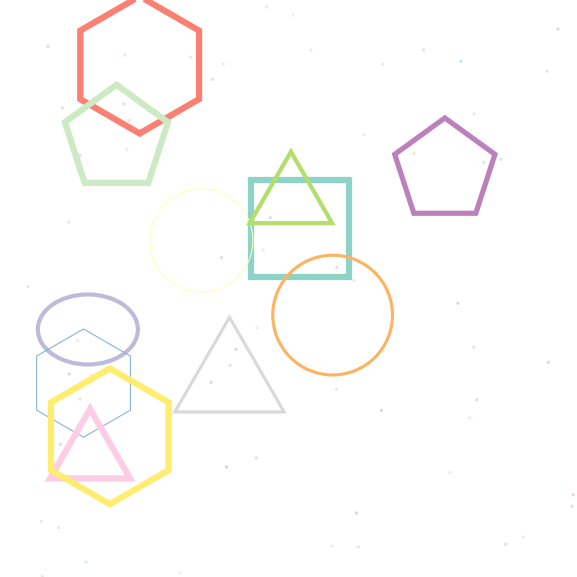[{"shape": "square", "thickness": 3, "radius": 0.42, "center": [0.519, 0.604]}, {"shape": "circle", "thickness": 0.5, "radius": 0.45, "center": [0.349, 0.583]}, {"shape": "oval", "thickness": 2, "radius": 0.43, "center": [0.152, 0.429]}, {"shape": "hexagon", "thickness": 3, "radius": 0.59, "center": [0.242, 0.887]}, {"shape": "hexagon", "thickness": 0.5, "radius": 0.47, "center": [0.145, 0.336]}, {"shape": "circle", "thickness": 1.5, "radius": 0.52, "center": [0.576, 0.454]}, {"shape": "triangle", "thickness": 2, "radius": 0.41, "center": [0.504, 0.654]}, {"shape": "triangle", "thickness": 3, "radius": 0.4, "center": [0.156, 0.211]}, {"shape": "triangle", "thickness": 1.5, "radius": 0.55, "center": [0.397, 0.34]}, {"shape": "pentagon", "thickness": 2.5, "radius": 0.46, "center": [0.77, 0.704]}, {"shape": "pentagon", "thickness": 3, "radius": 0.47, "center": [0.202, 0.759]}, {"shape": "hexagon", "thickness": 3, "radius": 0.59, "center": [0.19, 0.244]}]